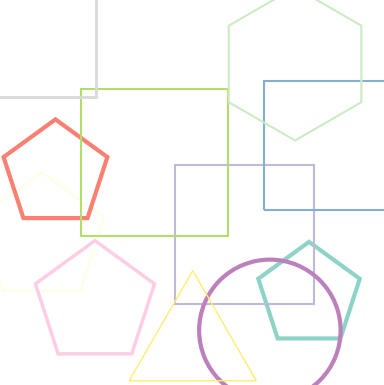[{"shape": "pentagon", "thickness": 3, "radius": 0.69, "center": [0.803, 0.233]}, {"shape": "pentagon", "thickness": 0.5, "radius": 0.85, "center": [0.108, 0.382]}, {"shape": "square", "thickness": 1.5, "radius": 0.9, "center": [0.635, 0.391]}, {"shape": "pentagon", "thickness": 3, "radius": 0.71, "center": [0.144, 0.548]}, {"shape": "square", "thickness": 1.5, "radius": 0.84, "center": [0.854, 0.621]}, {"shape": "square", "thickness": 1.5, "radius": 0.95, "center": [0.402, 0.578]}, {"shape": "pentagon", "thickness": 2.5, "radius": 0.81, "center": [0.247, 0.212]}, {"shape": "square", "thickness": 2, "radius": 0.74, "center": [0.101, 0.896]}, {"shape": "circle", "thickness": 3, "radius": 0.92, "center": [0.701, 0.142]}, {"shape": "hexagon", "thickness": 1.5, "radius": 0.99, "center": [0.766, 0.834]}, {"shape": "triangle", "thickness": 1, "radius": 0.95, "center": [0.501, 0.106]}]